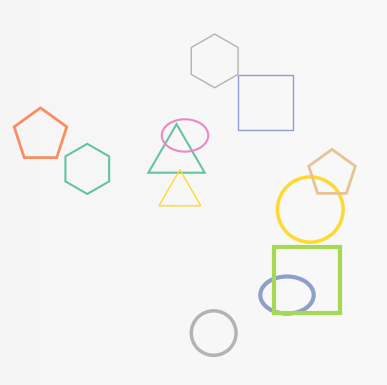[{"shape": "triangle", "thickness": 1.5, "radius": 0.42, "center": [0.456, 0.593]}, {"shape": "hexagon", "thickness": 1.5, "radius": 0.33, "center": [0.225, 0.561]}, {"shape": "pentagon", "thickness": 2, "radius": 0.36, "center": [0.104, 0.648]}, {"shape": "square", "thickness": 1, "radius": 0.36, "center": [0.686, 0.733]}, {"shape": "oval", "thickness": 3, "radius": 0.34, "center": [0.741, 0.234]}, {"shape": "oval", "thickness": 1.5, "radius": 0.3, "center": [0.477, 0.648]}, {"shape": "square", "thickness": 3, "radius": 0.43, "center": [0.792, 0.273]}, {"shape": "triangle", "thickness": 1, "radius": 0.31, "center": [0.464, 0.497]}, {"shape": "circle", "thickness": 2.5, "radius": 0.42, "center": [0.801, 0.456]}, {"shape": "pentagon", "thickness": 2, "radius": 0.32, "center": [0.857, 0.549]}, {"shape": "hexagon", "thickness": 1, "radius": 0.35, "center": [0.554, 0.842]}, {"shape": "circle", "thickness": 2.5, "radius": 0.29, "center": [0.551, 0.135]}]